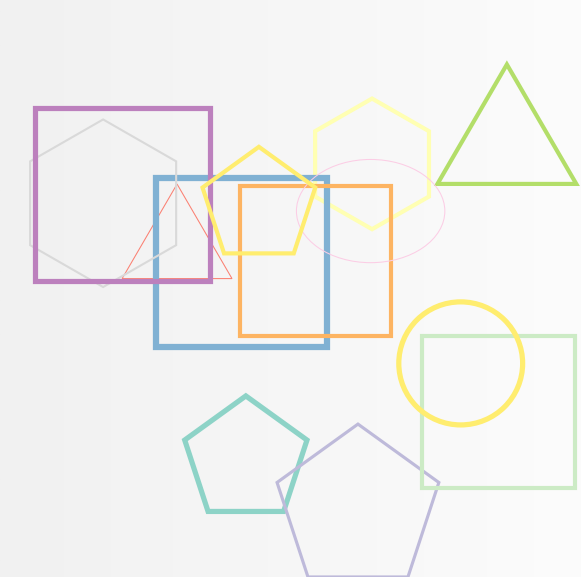[{"shape": "pentagon", "thickness": 2.5, "radius": 0.55, "center": [0.423, 0.203]}, {"shape": "hexagon", "thickness": 2, "radius": 0.57, "center": [0.64, 0.715]}, {"shape": "pentagon", "thickness": 1.5, "radius": 0.73, "center": [0.616, 0.118]}, {"shape": "triangle", "thickness": 0.5, "radius": 0.55, "center": [0.305, 0.571]}, {"shape": "square", "thickness": 3, "radius": 0.74, "center": [0.415, 0.545]}, {"shape": "square", "thickness": 2, "radius": 0.65, "center": [0.543, 0.547]}, {"shape": "triangle", "thickness": 2, "radius": 0.69, "center": [0.872, 0.75]}, {"shape": "oval", "thickness": 0.5, "radius": 0.64, "center": [0.638, 0.634]}, {"shape": "hexagon", "thickness": 1, "radius": 0.73, "center": [0.177, 0.647]}, {"shape": "square", "thickness": 2.5, "radius": 0.75, "center": [0.211, 0.662]}, {"shape": "square", "thickness": 2, "radius": 0.66, "center": [0.858, 0.286]}, {"shape": "circle", "thickness": 2.5, "radius": 0.53, "center": [0.793, 0.37]}, {"shape": "pentagon", "thickness": 2, "radius": 0.51, "center": [0.445, 0.643]}]